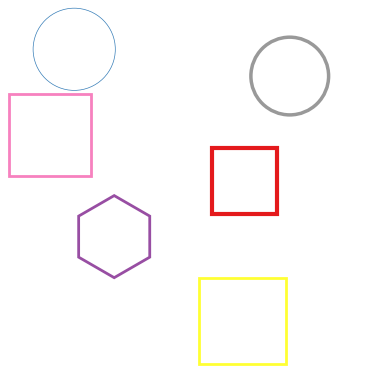[{"shape": "square", "thickness": 3, "radius": 0.42, "center": [0.635, 0.53]}, {"shape": "circle", "thickness": 0.5, "radius": 0.53, "center": [0.193, 0.872]}, {"shape": "hexagon", "thickness": 2, "radius": 0.53, "center": [0.297, 0.385]}, {"shape": "square", "thickness": 2, "radius": 0.56, "center": [0.631, 0.166]}, {"shape": "square", "thickness": 2, "radius": 0.53, "center": [0.131, 0.649]}, {"shape": "circle", "thickness": 2.5, "radius": 0.5, "center": [0.753, 0.802]}]